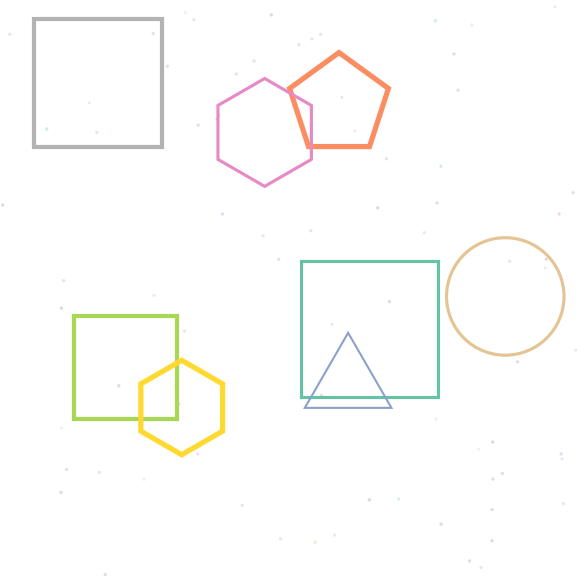[{"shape": "square", "thickness": 1.5, "radius": 0.59, "center": [0.639, 0.43]}, {"shape": "pentagon", "thickness": 2.5, "radius": 0.45, "center": [0.587, 0.818]}, {"shape": "triangle", "thickness": 1, "radius": 0.43, "center": [0.603, 0.336]}, {"shape": "hexagon", "thickness": 1.5, "radius": 0.47, "center": [0.458, 0.77]}, {"shape": "square", "thickness": 2, "radius": 0.44, "center": [0.218, 0.362]}, {"shape": "hexagon", "thickness": 2.5, "radius": 0.41, "center": [0.315, 0.293]}, {"shape": "circle", "thickness": 1.5, "radius": 0.51, "center": [0.875, 0.486]}, {"shape": "square", "thickness": 2, "radius": 0.55, "center": [0.17, 0.856]}]